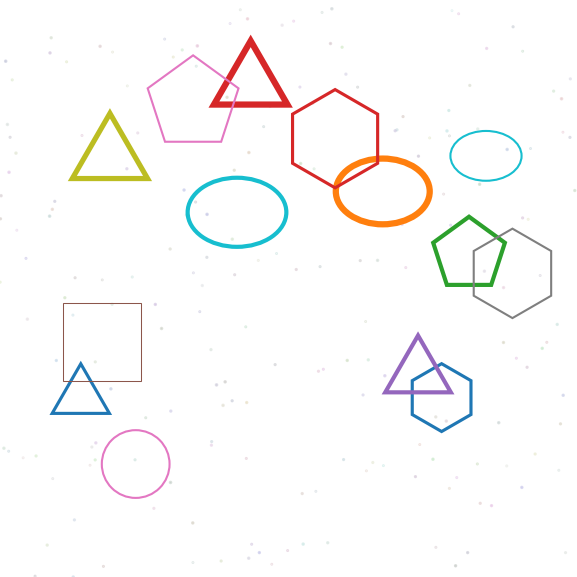[{"shape": "hexagon", "thickness": 1.5, "radius": 0.29, "center": [0.765, 0.311]}, {"shape": "triangle", "thickness": 1.5, "radius": 0.29, "center": [0.14, 0.312]}, {"shape": "oval", "thickness": 3, "radius": 0.41, "center": [0.663, 0.668]}, {"shape": "pentagon", "thickness": 2, "radius": 0.33, "center": [0.812, 0.559]}, {"shape": "triangle", "thickness": 3, "radius": 0.37, "center": [0.434, 0.855]}, {"shape": "hexagon", "thickness": 1.5, "radius": 0.43, "center": [0.58, 0.759]}, {"shape": "triangle", "thickness": 2, "radius": 0.33, "center": [0.724, 0.353]}, {"shape": "square", "thickness": 0.5, "radius": 0.34, "center": [0.177, 0.407]}, {"shape": "pentagon", "thickness": 1, "radius": 0.41, "center": [0.334, 0.821]}, {"shape": "circle", "thickness": 1, "radius": 0.29, "center": [0.235, 0.196]}, {"shape": "hexagon", "thickness": 1, "radius": 0.39, "center": [0.887, 0.526]}, {"shape": "triangle", "thickness": 2.5, "radius": 0.38, "center": [0.19, 0.728]}, {"shape": "oval", "thickness": 2, "radius": 0.43, "center": [0.41, 0.632]}, {"shape": "oval", "thickness": 1, "radius": 0.31, "center": [0.842, 0.729]}]